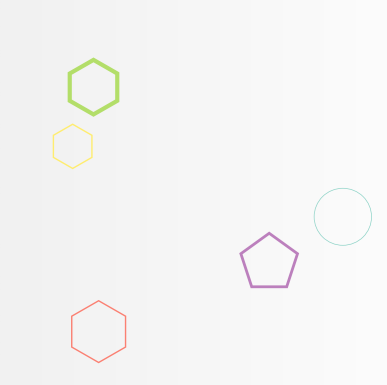[{"shape": "circle", "thickness": 0.5, "radius": 0.37, "center": [0.885, 0.437]}, {"shape": "hexagon", "thickness": 1, "radius": 0.4, "center": [0.255, 0.139]}, {"shape": "hexagon", "thickness": 3, "radius": 0.35, "center": [0.241, 0.774]}, {"shape": "pentagon", "thickness": 2, "radius": 0.38, "center": [0.695, 0.317]}, {"shape": "hexagon", "thickness": 1, "radius": 0.29, "center": [0.188, 0.62]}]